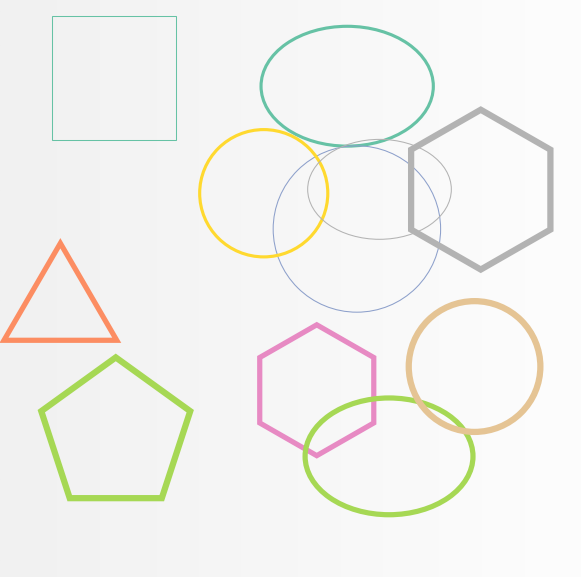[{"shape": "oval", "thickness": 1.5, "radius": 0.74, "center": [0.597, 0.85]}, {"shape": "square", "thickness": 0.5, "radius": 0.53, "center": [0.196, 0.864]}, {"shape": "triangle", "thickness": 2.5, "radius": 0.56, "center": [0.104, 0.466]}, {"shape": "circle", "thickness": 0.5, "radius": 0.72, "center": [0.614, 0.603]}, {"shape": "hexagon", "thickness": 2.5, "radius": 0.57, "center": [0.545, 0.323]}, {"shape": "pentagon", "thickness": 3, "radius": 0.67, "center": [0.199, 0.246]}, {"shape": "oval", "thickness": 2.5, "radius": 0.72, "center": [0.669, 0.209]}, {"shape": "circle", "thickness": 1.5, "radius": 0.55, "center": [0.454, 0.665]}, {"shape": "circle", "thickness": 3, "radius": 0.57, "center": [0.816, 0.364]}, {"shape": "hexagon", "thickness": 3, "radius": 0.69, "center": [0.827, 0.671]}, {"shape": "oval", "thickness": 0.5, "radius": 0.62, "center": [0.653, 0.671]}]